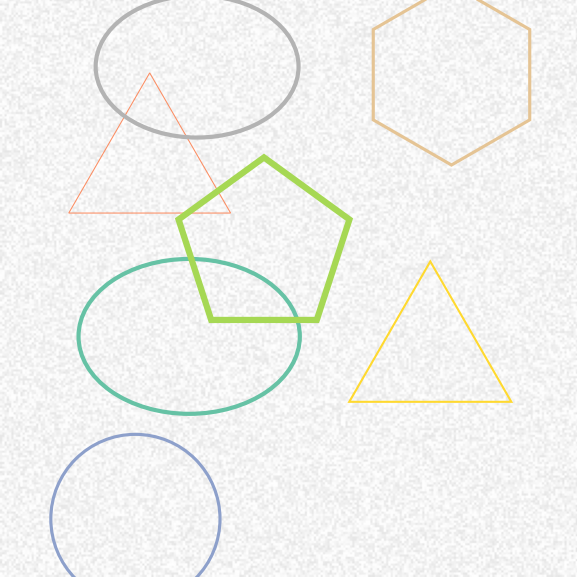[{"shape": "oval", "thickness": 2, "radius": 0.96, "center": [0.328, 0.417]}, {"shape": "triangle", "thickness": 0.5, "radius": 0.81, "center": [0.259, 0.711]}, {"shape": "circle", "thickness": 1.5, "radius": 0.73, "center": [0.234, 0.101]}, {"shape": "pentagon", "thickness": 3, "radius": 0.78, "center": [0.457, 0.571]}, {"shape": "triangle", "thickness": 1, "radius": 0.81, "center": [0.745, 0.384]}, {"shape": "hexagon", "thickness": 1.5, "radius": 0.78, "center": [0.782, 0.87]}, {"shape": "oval", "thickness": 2, "radius": 0.88, "center": [0.341, 0.884]}]